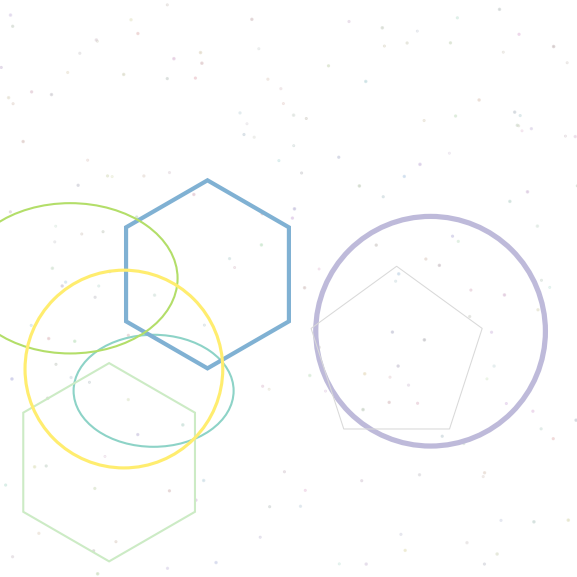[{"shape": "oval", "thickness": 1, "radius": 0.69, "center": [0.266, 0.322]}, {"shape": "circle", "thickness": 2.5, "radius": 0.99, "center": [0.746, 0.426]}, {"shape": "hexagon", "thickness": 2, "radius": 0.81, "center": [0.359, 0.524]}, {"shape": "oval", "thickness": 1, "radius": 0.93, "center": [0.122, 0.517]}, {"shape": "pentagon", "thickness": 0.5, "radius": 0.78, "center": [0.687, 0.382]}, {"shape": "hexagon", "thickness": 1, "radius": 0.86, "center": [0.189, 0.199]}, {"shape": "circle", "thickness": 1.5, "radius": 0.86, "center": [0.215, 0.36]}]